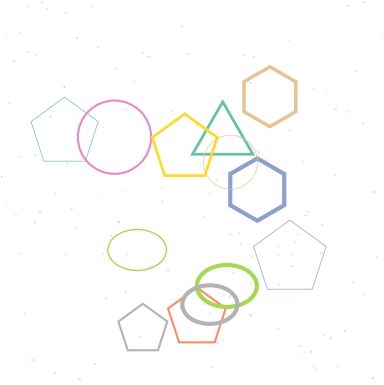[{"shape": "pentagon", "thickness": 0.5, "radius": 0.46, "center": [0.168, 0.656]}, {"shape": "triangle", "thickness": 2, "radius": 0.45, "center": [0.579, 0.645]}, {"shape": "pentagon", "thickness": 1.5, "radius": 0.39, "center": [0.511, 0.174]}, {"shape": "hexagon", "thickness": 3, "radius": 0.4, "center": [0.668, 0.508]}, {"shape": "pentagon", "thickness": 0.5, "radius": 0.5, "center": [0.753, 0.329]}, {"shape": "circle", "thickness": 1.5, "radius": 0.48, "center": [0.297, 0.644]}, {"shape": "oval", "thickness": 1, "radius": 0.38, "center": [0.356, 0.351]}, {"shape": "oval", "thickness": 3, "radius": 0.39, "center": [0.589, 0.257]}, {"shape": "pentagon", "thickness": 2, "radius": 0.44, "center": [0.48, 0.616]}, {"shape": "circle", "thickness": 0.5, "radius": 0.35, "center": [0.599, 0.579]}, {"shape": "hexagon", "thickness": 2.5, "radius": 0.39, "center": [0.701, 0.749]}, {"shape": "oval", "thickness": 3, "radius": 0.36, "center": [0.545, 0.209]}, {"shape": "pentagon", "thickness": 1.5, "radius": 0.33, "center": [0.371, 0.144]}]